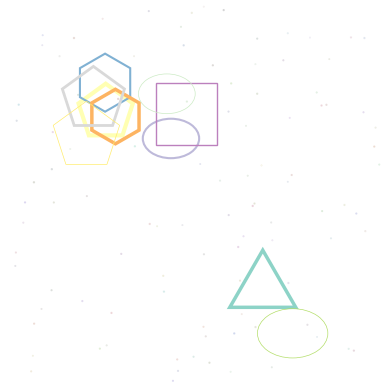[{"shape": "triangle", "thickness": 2.5, "radius": 0.49, "center": [0.683, 0.251]}, {"shape": "pentagon", "thickness": 3, "radius": 0.37, "center": [0.275, 0.708]}, {"shape": "oval", "thickness": 1.5, "radius": 0.37, "center": [0.444, 0.64]}, {"shape": "hexagon", "thickness": 1.5, "radius": 0.38, "center": [0.273, 0.785]}, {"shape": "hexagon", "thickness": 2.5, "radius": 0.35, "center": [0.3, 0.697]}, {"shape": "oval", "thickness": 0.5, "radius": 0.46, "center": [0.76, 0.134]}, {"shape": "pentagon", "thickness": 2, "radius": 0.42, "center": [0.243, 0.743]}, {"shape": "square", "thickness": 1, "radius": 0.4, "center": [0.484, 0.704]}, {"shape": "oval", "thickness": 0.5, "radius": 0.37, "center": [0.433, 0.756]}, {"shape": "pentagon", "thickness": 0.5, "radius": 0.45, "center": [0.224, 0.646]}]